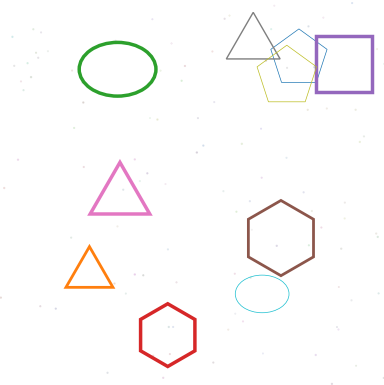[{"shape": "pentagon", "thickness": 0.5, "radius": 0.38, "center": [0.776, 0.848]}, {"shape": "triangle", "thickness": 2, "radius": 0.35, "center": [0.232, 0.289]}, {"shape": "oval", "thickness": 2.5, "radius": 0.5, "center": [0.305, 0.82]}, {"shape": "hexagon", "thickness": 2.5, "radius": 0.41, "center": [0.436, 0.13]}, {"shape": "square", "thickness": 2.5, "radius": 0.37, "center": [0.893, 0.834]}, {"shape": "hexagon", "thickness": 2, "radius": 0.49, "center": [0.73, 0.382]}, {"shape": "triangle", "thickness": 2.5, "radius": 0.45, "center": [0.312, 0.489]}, {"shape": "triangle", "thickness": 1, "radius": 0.4, "center": [0.658, 0.887]}, {"shape": "pentagon", "thickness": 0.5, "radius": 0.41, "center": [0.745, 0.801]}, {"shape": "oval", "thickness": 0.5, "radius": 0.35, "center": [0.681, 0.237]}]